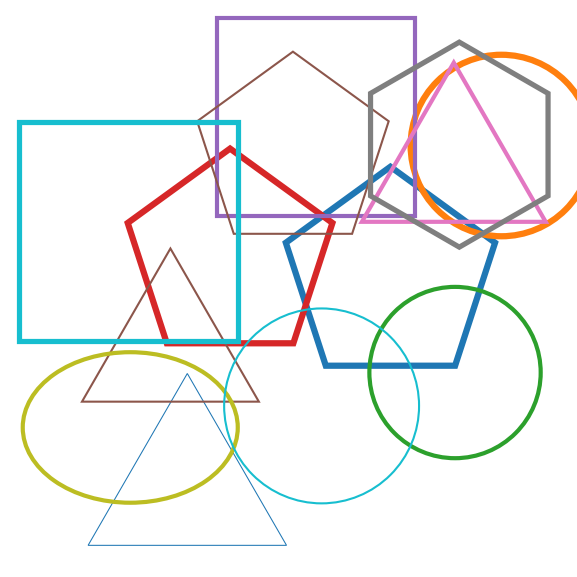[{"shape": "pentagon", "thickness": 3, "radius": 0.95, "center": [0.676, 0.52]}, {"shape": "triangle", "thickness": 0.5, "radius": 0.99, "center": [0.324, 0.154]}, {"shape": "circle", "thickness": 3, "radius": 0.79, "center": [0.868, 0.747]}, {"shape": "circle", "thickness": 2, "radius": 0.74, "center": [0.788, 0.354]}, {"shape": "pentagon", "thickness": 3, "radius": 0.93, "center": [0.398, 0.555]}, {"shape": "square", "thickness": 2, "radius": 0.86, "center": [0.548, 0.796]}, {"shape": "pentagon", "thickness": 1, "radius": 0.87, "center": [0.507, 0.735]}, {"shape": "triangle", "thickness": 1, "radius": 0.88, "center": [0.295, 0.392]}, {"shape": "triangle", "thickness": 2, "radius": 0.92, "center": [0.786, 0.707]}, {"shape": "hexagon", "thickness": 2.5, "radius": 0.89, "center": [0.795, 0.749]}, {"shape": "oval", "thickness": 2, "radius": 0.93, "center": [0.226, 0.259]}, {"shape": "square", "thickness": 2.5, "radius": 0.95, "center": [0.222, 0.599]}, {"shape": "circle", "thickness": 1, "radius": 0.84, "center": [0.557, 0.296]}]